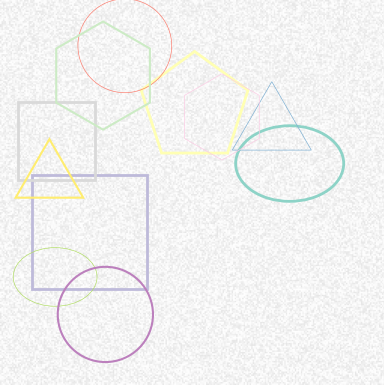[{"shape": "oval", "thickness": 2, "radius": 0.7, "center": [0.752, 0.575]}, {"shape": "pentagon", "thickness": 2, "radius": 0.73, "center": [0.505, 0.72]}, {"shape": "square", "thickness": 2, "radius": 0.74, "center": [0.232, 0.398]}, {"shape": "circle", "thickness": 0.5, "radius": 0.61, "center": [0.324, 0.881]}, {"shape": "triangle", "thickness": 0.5, "radius": 0.59, "center": [0.706, 0.669]}, {"shape": "oval", "thickness": 0.5, "radius": 0.54, "center": [0.143, 0.281]}, {"shape": "hexagon", "thickness": 0.5, "radius": 0.56, "center": [0.576, 0.696]}, {"shape": "square", "thickness": 2, "radius": 0.5, "center": [0.147, 0.634]}, {"shape": "circle", "thickness": 1.5, "radius": 0.62, "center": [0.274, 0.183]}, {"shape": "hexagon", "thickness": 1.5, "radius": 0.7, "center": [0.268, 0.804]}, {"shape": "triangle", "thickness": 1.5, "radius": 0.51, "center": [0.128, 0.537]}]